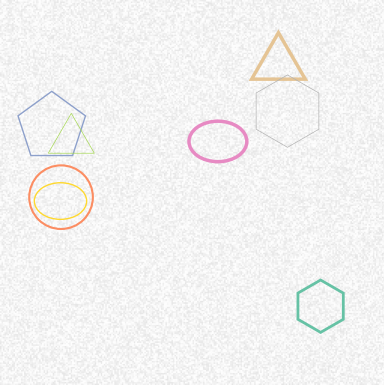[{"shape": "hexagon", "thickness": 2, "radius": 0.34, "center": [0.833, 0.205]}, {"shape": "circle", "thickness": 1.5, "radius": 0.41, "center": [0.159, 0.488]}, {"shape": "pentagon", "thickness": 1, "radius": 0.46, "center": [0.134, 0.671]}, {"shape": "oval", "thickness": 2.5, "radius": 0.38, "center": [0.566, 0.633]}, {"shape": "triangle", "thickness": 0.5, "radius": 0.35, "center": [0.185, 0.637]}, {"shape": "oval", "thickness": 1, "radius": 0.34, "center": [0.157, 0.478]}, {"shape": "triangle", "thickness": 2.5, "radius": 0.4, "center": [0.723, 0.835]}, {"shape": "hexagon", "thickness": 0.5, "radius": 0.47, "center": [0.747, 0.711]}]